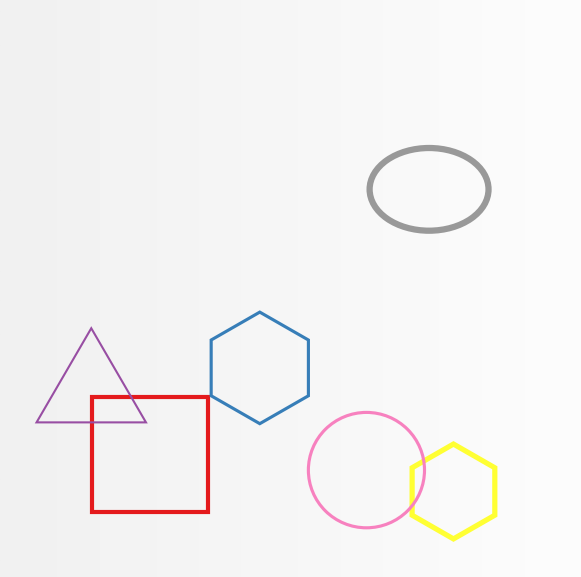[{"shape": "square", "thickness": 2, "radius": 0.5, "center": [0.258, 0.212]}, {"shape": "hexagon", "thickness": 1.5, "radius": 0.48, "center": [0.447, 0.362]}, {"shape": "triangle", "thickness": 1, "radius": 0.54, "center": [0.157, 0.322]}, {"shape": "hexagon", "thickness": 2.5, "radius": 0.41, "center": [0.78, 0.148]}, {"shape": "circle", "thickness": 1.5, "radius": 0.5, "center": [0.63, 0.185]}, {"shape": "oval", "thickness": 3, "radius": 0.51, "center": [0.738, 0.671]}]